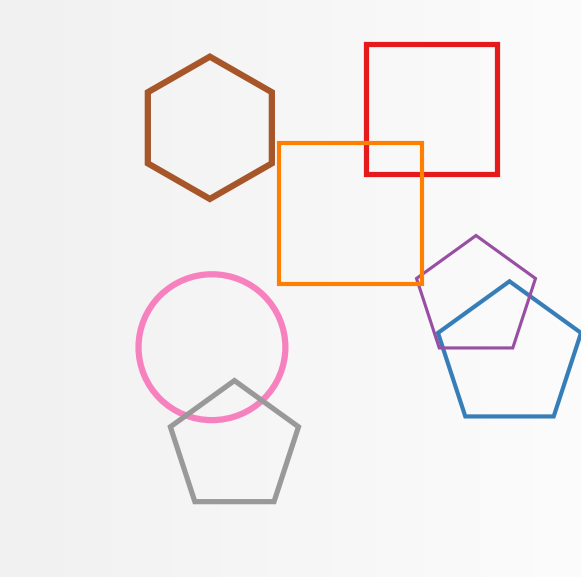[{"shape": "square", "thickness": 2.5, "radius": 0.56, "center": [0.743, 0.811]}, {"shape": "pentagon", "thickness": 2, "radius": 0.65, "center": [0.877, 0.383]}, {"shape": "pentagon", "thickness": 1.5, "radius": 0.54, "center": [0.819, 0.484]}, {"shape": "square", "thickness": 2, "radius": 0.61, "center": [0.603, 0.629]}, {"shape": "hexagon", "thickness": 3, "radius": 0.62, "center": [0.361, 0.778]}, {"shape": "circle", "thickness": 3, "radius": 0.63, "center": [0.365, 0.398]}, {"shape": "pentagon", "thickness": 2.5, "radius": 0.58, "center": [0.403, 0.224]}]